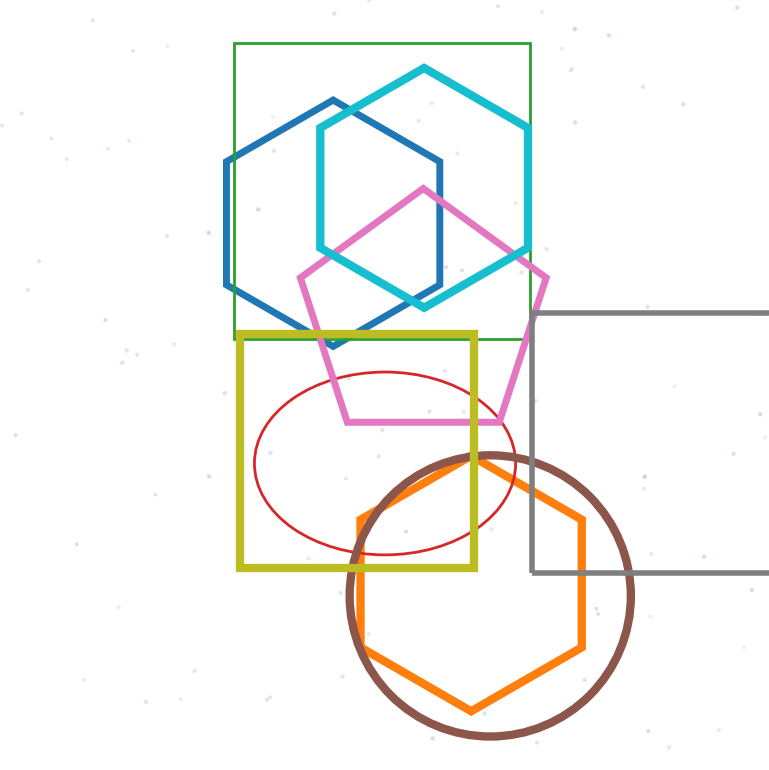[{"shape": "hexagon", "thickness": 2.5, "radius": 0.8, "center": [0.433, 0.71]}, {"shape": "hexagon", "thickness": 3, "radius": 0.83, "center": [0.612, 0.242]}, {"shape": "square", "thickness": 1, "radius": 0.96, "center": [0.496, 0.752]}, {"shape": "oval", "thickness": 1, "radius": 0.85, "center": [0.5, 0.398]}, {"shape": "circle", "thickness": 3, "radius": 0.91, "center": [0.637, 0.226]}, {"shape": "pentagon", "thickness": 2.5, "radius": 0.84, "center": [0.55, 0.587]}, {"shape": "square", "thickness": 2, "radius": 0.84, "center": [0.859, 0.424]}, {"shape": "square", "thickness": 3, "radius": 0.76, "center": [0.464, 0.414]}, {"shape": "hexagon", "thickness": 3, "radius": 0.78, "center": [0.551, 0.756]}]